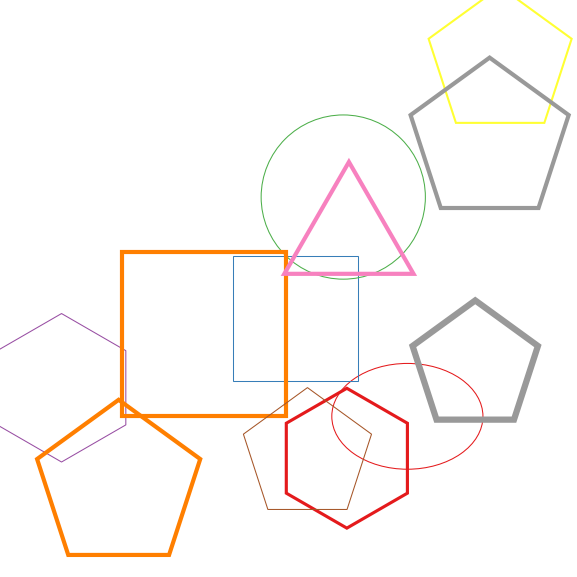[{"shape": "oval", "thickness": 0.5, "radius": 0.65, "center": [0.705, 0.278]}, {"shape": "hexagon", "thickness": 1.5, "radius": 0.61, "center": [0.601, 0.206]}, {"shape": "square", "thickness": 0.5, "radius": 0.54, "center": [0.512, 0.447]}, {"shape": "circle", "thickness": 0.5, "radius": 0.71, "center": [0.594, 0.658]}, {"shape": "hexagon", "thickness": 0.5, "radius": 0.64, "center": [0.107, 0.328]}, {"shape": "pentagon", "thickness": 2, "radius": 0.74, "center": [0.205, 0.158]}, {"shape": "square", "thickness": 2, "radius": 0.71, "center": [0.353, 0.421]}, {"shape": "pentagon", "thickness": 1, "radius": 0.65, "center": [0.866, 0.892]}, {"shape": "pentagon", "thickness": 0.5, "radius": 0.58, "center": [0.532, 0.211]}, {"shape": "triangle", "thickness": 2, "radius": 0.65, "center": [0.604, 0.59]}, {"shape": "pentagon", "thickness": 2, "radius": 0.72, "center": [0.848, 0.755]}, {"shape": "pentagon", "thickness": 3, "radius": 0.57, "center": [0.823, 0.365]}]